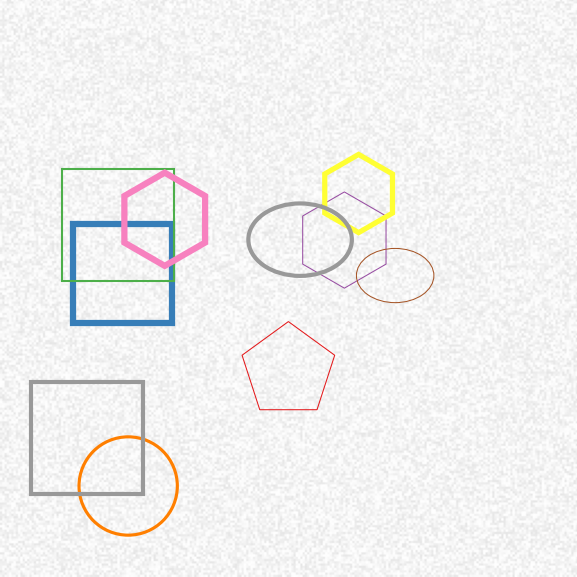[{"shape": "pentagon", "thickness": 0.5, "radius": 0.42, "center": [0.499, 0.358]}, {"shape": "square", "thickness": 3, "radius": 0.43, "center": [0.212, 0.526]}, {"shape": "square", "thickness": 1, "radius": 0.48, "center": [0.204, 0.609]}, {"shape": "hexagon", "thickness": 0.5, "radius": 0.42, "center": [0.596, 0.583]}, {"shape": "circle", "thickness": 1.5, "radius": 0.43, "center": [0.222, 0.158]}, {"shape": "hexagon", "thickness": 2.5, "radius": 0.34, "center": [0.621, 0.664]}, {"shape": "oval", "thickness": 0.5, "radius": 0.34, "center": [0.684, 0.522]}, {"shape": "hexagon", "thickness": 3, "radius": 0.4, "center": [0.285, 0.619]}, {"shape": "square", "thickness": 2, "radius": 0.49, "center": [0.151, 0.241]}, {"shape": "oval", "thickness": 2, "radius": 0.45, "center": [0.52, 0.584]}]